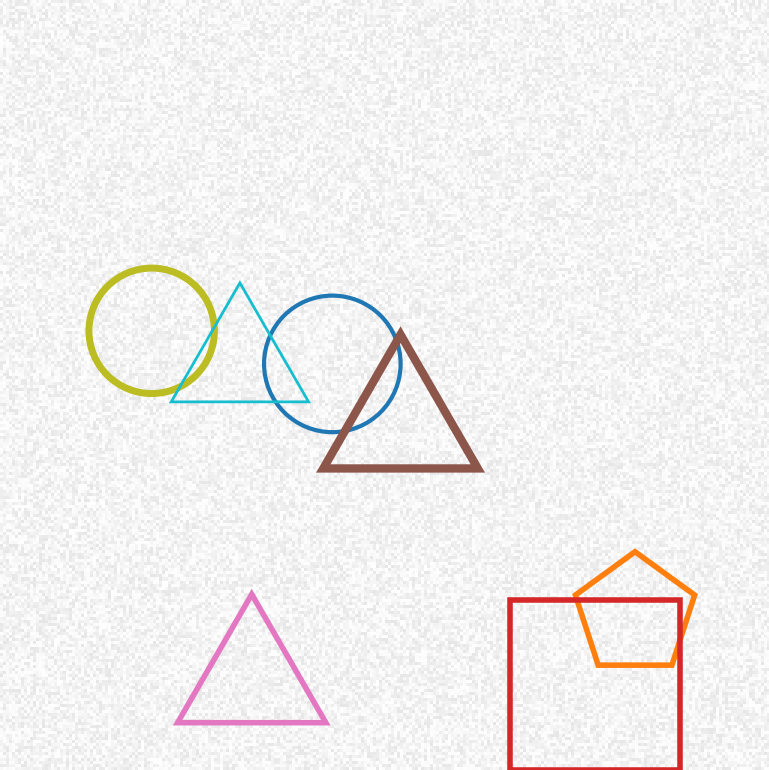[{"shape": "circle", "thickness": 1.5, "radius": 0.44, "center": [0.432, 0.527]}, {"shape": "pentagon", "thickness": 2, "radius": 0.41, "center": [0.825, 0.202]}, {"shape": "square", "thickness": 2, "radius": 0.55, "center": [0.773, 0.111]}, {"shape": "triangle", "thickness": 3, "radius": 0.58, "center": [0.52, 0.45]}, {"shape": "triangle", "thickness": 2, "radius": 0.56, "center": [0.327, 0.117]}, {"shape": "circle", "thickness": 2.5, "radius": 0.41, "center": [0.197, 0.57]}, {"shape": "triangle", "thickness": 1, "radius": 0.51, "center": [0.312, 0.53]}]